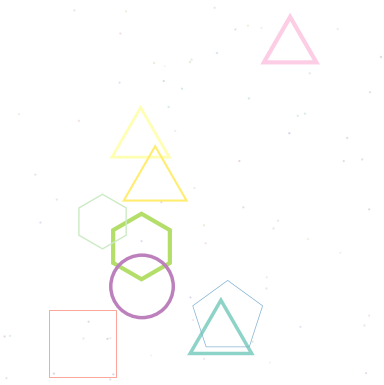[{"shape": "triangle", "thickness": 2.5, "radius": 0.46, "center": [0.574, 0.128]}, {"shape": "triangle", "thickness": 2, "radius": 0.43, "center": [0.365, 0.635]}, {"shape": "square", "thickness": 0.5, "radius": 0.44, "center": [0.215, 0.109]}, {"shape": "pentagon", "thickness": 0.5, "radius": 0.48, "center": [0.591, 0.176]}, {"shape": "hexagon", "thickness": 3, "radius": 0.43, "center": [0.368, 0.36]}, {"shape": "triangle", "thickness": 3, "radius": 0.39, "center": [0.754, 0.877]}, {"shape": "circle", "thickness": 2.5, "radius": 0.41, "center": [0.369, 0.256]}, {"shape": "hexagon", "thickness": 1, "radius": 0.35, "center": [0.266, 0.425]}, {"shape": "triangle", "thickness": 1.5, "radius": 0.47, "center": [0.403, 0.526]}]